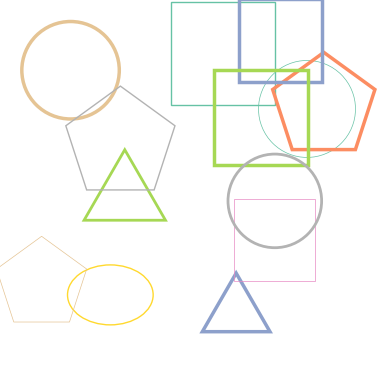[{"shape": "square", "thickness": 1, "radius": 0.67, "center": [0.579, 0.861]}, {"shape": "circle", "thickness": 0.5, "radius": 0.63, "center": [0.797, 0.717]}, {"shape": "pentagon", "thickness": 2.5, "radius": 0.7, "center": [0.841, 0.724]}, {"shape": "triangle", "thickness": 2.5, "radius": 0.51, "center": [0.613, 0.189]}, {"shape": "square", "thickness": 2.5, "radius": 0.54, "center": [0.728, 0.894]}, {"shape": "square", "thickness": 0.5, "radius": 0.53, "center": [0.713, 0.376]}, {"shape": "square", "thickness": 2.5, "radius": 0.61, "center": [0.678, 0.695]}, {"shape": "triangle", "thickness": 2, "radius": 0.61, "center": [0.324, 0.489]}, {"shape": "oval", "thickness": 1, "radius": 0.56, "center": [0.287, 0.234]}, {"shape": "pentagon", "thickness": 0.5, "radius": 0.62, "center": [0.108, 0.263]}, {"shape": "circle", "thickness": 2.5, "radius": 0.63, "center": [0.183, 0.818]}, {"shape": "pentagon", "thickness": 1, "radius": 0.75, "center": [0.313, 0.627]}, {"shape": "circle", "thickness": 2, "radius": 0.61, "center": [0.714, 0.478]}]